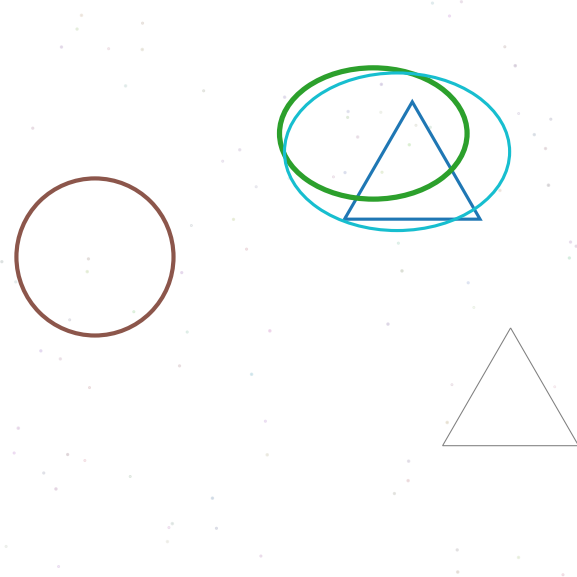[{"shape": "triangle", "thickness": 1.5, "radius": 0.68, "center": [0.714, 0.687]}, {"shape": "oval", "thickness": 2.5, "radius": 0.81, "center": [0.646, 0.768]}, {"shape": "circle", "thickness": 2, "radius": 0.68, "center": [0.164, 0.554]}, {"shape": "triangle", "thickness": 0.5, "radius": 0.68, "center": [0.884, 0.295]}, {"shape": "oval", "thickness": 1.5, "radius": 0.97, "center": [0.688, 0.736]}]